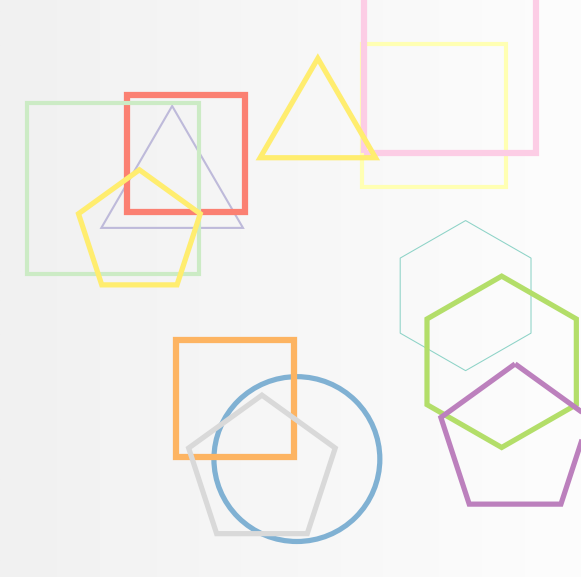[{"shape": "hexagon", "thickness": 0.5, "radius": 0.65, "center": [0.801, 0.487]}, {"shape": "square", "thickness": 2, "radius": 0.62, "center": [0.746, 0.799]}, {"shape": "triangle", "thickness": 1, "radius": 0.7, "center": [0.296, 0.675]}, {"shape": "square", "thickness": 3, "radius": 0.51, "center": [0.32, 0.733]}, {"shape": "circle", "thickness": 2.5, "radius": 0.71, "center": [0.511, 0.204]}, {"shape": "square", "thickness": 3, "radius": 0.51, "center": [0.405, 0.31]}, {"shape": "hexagon", "thickness": 2.5, "radius": 0.74, "center": [0.863, 0.373]}, {"shape": "square", "thickness": 3, "radius": 0.74, "center": [0.774, 0.882]}, {"shape": "pentagon", "thickness": 2.5, "radius": 0.66, "center": [0.451, 0.182]}, {"shape": "pentagon", "thickness": 2.5, "radius": 0.67, "center": [0.886, 0.235]}, {"shape": "square", "thickness": 2, "radius": 0.74, "center": [0.195, 0.673]}, {"shape": "triangle", "thickness": 2.5, "radius": 0.57, "center": [0.547, 0.783]}, {"shape": "pentagon", "thickness": 2.5, "radius": 0.55, "center": [0.24, 0.595]}]